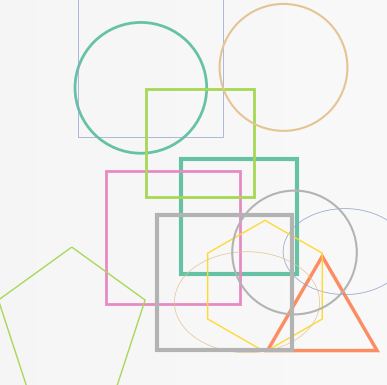[{"shape": "square", "thickness": 3, "radius": 0.75, "center": [0.617, 0.438]}, {"shape": "circle", "thickness": 2, "radius": 0.85, "center": [0.363, 0.772]}, {"shape": "triangle", "thickness": 2.5, "radius": 0.82, "center": [0.832, 0.171]}, {"shape": "oval", "thickness": 0.5, "radius": 0.8, "center": [0.89, 0.347]}, {"shape": "square", "thickness": 0.5, "radius": 0.93, "center": [0.389, 0.831]}, {"shape": "square", "thickness": 2, "radius": 0.86, "center": [0.446, 0.383]}, {"shape": "pentagon", "thickness": 1, "radius": 1.0, "center": [0.185, 0.159]}, {"shape": "square", "thickness": 2, "radius": 0.7, "center": [0.516, 0.628]}, {"shape": "hexagon", "thickness": 1, "radius": 0.85, "center": [0.684, 0.257]}, {"shape": "oval", "thickness": 0.5, "radius": 0.94, "center": [0.637, 0.215]}, {"shape": "circle", "thickness": 1.5, "radius": 0.82, "center": [0.732, 0.825]}, {"shape": "square", "thickness": 3, "radius": 0.87, "center": [0.579, 0.266]}, {"shape": "circle", "thickness": 1.5, "radius": 0.8, "center": [0.76, 0.344]}]